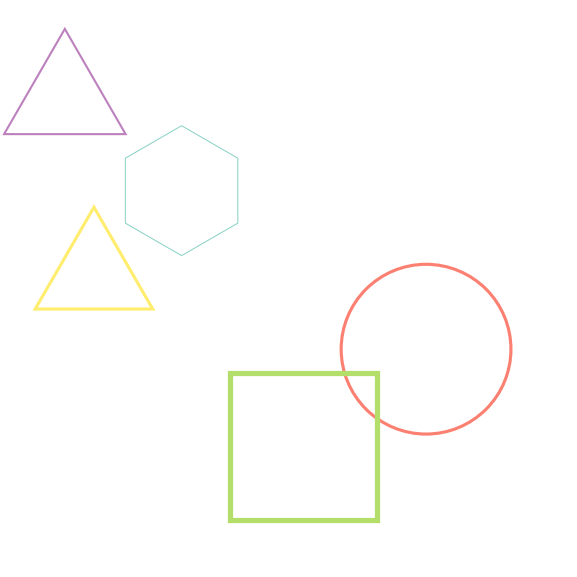[{"shape": "hexagon", "thickness": 0.5, "radius": 0.56, "center": [0.314, 0.669]}, {"shape": "circle", "thickness": 1.5, "radius": 0.73, "center": [0.738, 0.395]}, {"shape": "square", "thickness": 2.5, "radius": 0.63, "center": [0.525, 0.226]}, {"shape": "triangle", "thickness": 1, "radius": 0.61, "center": [0.112, 0.828]}, {"shape": "triangle", "thickness": 1.5, "radius": 0.59, "center": [0.163, 0.523]}]